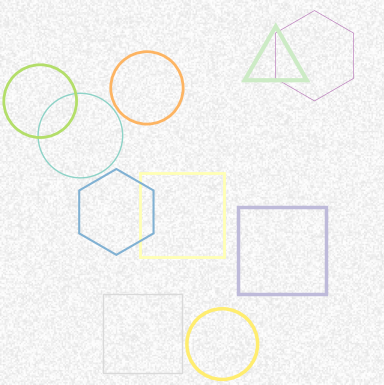[{"shape": "circle", "thickness": 1, "radius": 0.55, "center": [0.209, 0.648]}, {"shape": "square", "thickness": 2, "radius": 0.54, "center": [0.472, 0.442]}, {"shape": "square", "thickness": 2.5, "radius": 0.57, "center": [0.733, 0.349]}, {"shape": "hexagon", "thickness": 1.5, "radius": 0.56, "center": [0.302, 0.45]}, {"shape": "circle", "thickness": 2, "radius": 0.47, "center": [0.382, 0.772]}, {"shape": "circle", "thickness": 2, "radius": 0.47, "center": [0.104, 0.737]}, {"shape": "square", "thickness": 1, "radius": 0.52, "center": [0.369, 0.135]}, {"shape": "hexagon", "thickness": 0.5, "radius": 0.59, "center": [0.817, 0.855]}, {"shape": "triangle", "thickness": 3, "radius": 0.47, "center": [0.716, 0.838]}, {"shape": "circle", "thickness": 2.5, "radius": 0.46, "center": [0.577, 0.106]}]